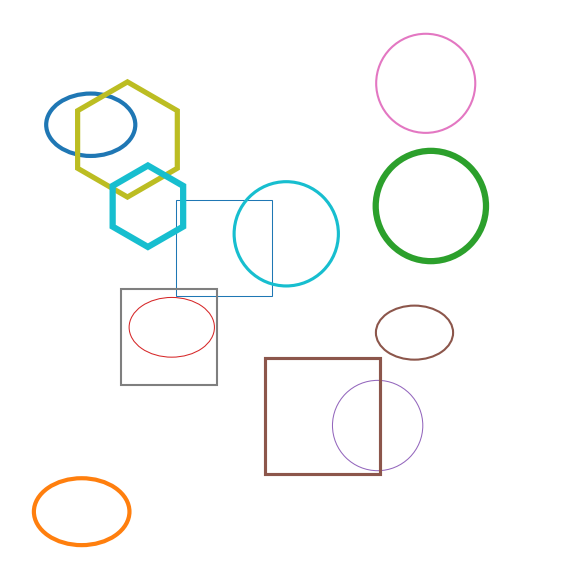[{"shape": "oval", "thickness": 2, "radius": 0.39, "center": [0.157, 0.783]}, {"shape": "square", "thickness": 0.5, "radius": 0.42, "center": [0.388, 0.57]}, {"shape": "oval", "thickness": 2, "radius": 0.41, "center": [0.141, 0.113]}, {"shape": "circle", "thickness": 3, "radius": 0.48, "center": [0.746, 0.642]}, {"shape": "oval", "thickness": 0.5, "radius": 0.37, "center": [0.297, 0.432]}, {"shape": "circle", "thickness": 0.5, "radius": 0.39, "center": [0.654, 0.262]}, {"shape": "square", "thickness": 1.5, "radius": 0.5, "center": [0.558, 0.279]}, {"shape": "oval", "thickness": 1, "radius": 0.33, "center": [0.718, 0.423]}, {"shape": "circle", "thickness": 1, "radius": 0.43, "center": [0.737, 0.855]}, {"shape": "square", "thickness": 1, "radius": 0.42, "center": [0.293, 0.416]}, {"shape": "hexagon", "thickness": 2.5, "radius": 0.5, "center": [0.221, 0.758]}, {"shape": "hexagon", "thickness": 3, "radius": 0.35, "center": [0.256, 0.642]}, {"shape": "circle", "thickness": 1.5, "radius": 0.45, "center": [0.496, 0.594]}]